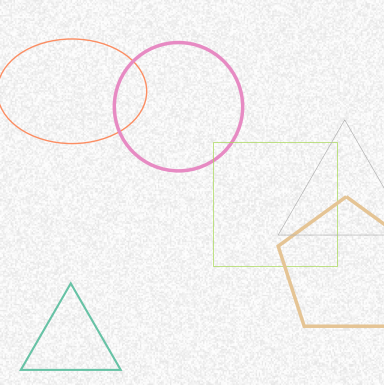[{"shape": "triangle", "thickness": 1.5, "radius": 0.75, "center": [0.184, 0.114]}, {"shape": "oval", "thickness": 1, "radius": 0.97, "center": [0.187, 0.763]}, {"shape": "circle", "thickness": 2.5, "radius": 0.83, "center": [0.464, 0.723]}, {"shape": "square", "thickness": 0.5, "radius": 0.8, "center": [0.714, 0.47]}, {"shape": "pentagon", "thickness": 2.5, "radius": 0.93, "center": [0.899, 0.303]}, {"shape": "triangle", "thickness": 0.5, "radius": 1.0, "center": [0.895, 0.489]}]